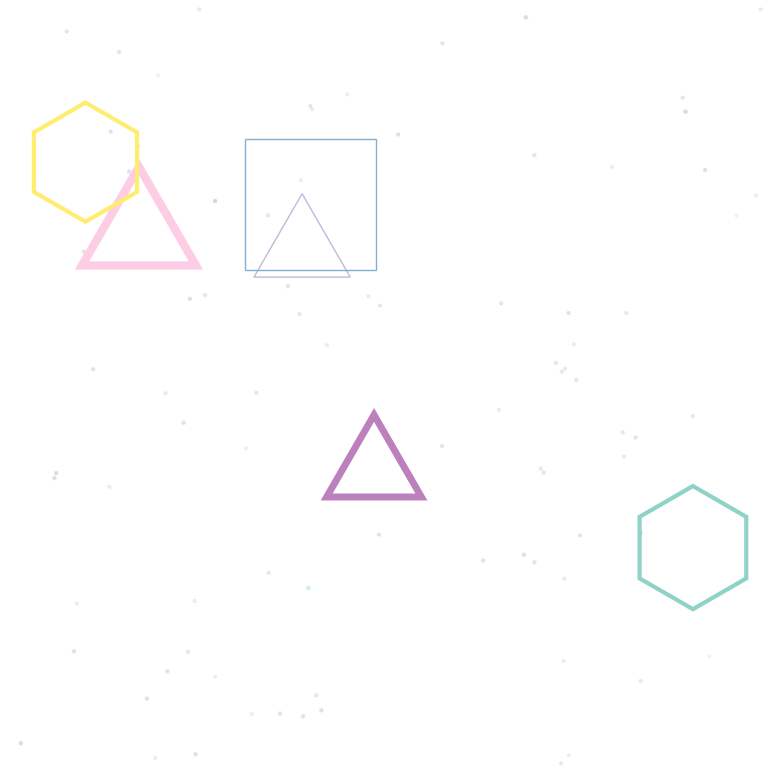[{"shape": "hexagon", "thickness": 1.5, "radius": 0.4, "center": [0.9, 0.289]}, {"shape": "triangle", "thickness": 0.5, "radius": 0.36, "center": [0.392, 0.676]}, {"shape": "square", "thickness": 0.5, "radius": 0.43, "center": [0.404, 0.734]}, {"shape": "triangle", "thickness": 3, "radius": 0.43, "center": [0.18, 0.698]}, {"shape": "triangle", "thickness": 2.5, "radius": 0.36, "center": [0.486, 0.39]}, {"shape": "hexagon", "thickness": 1.5, "radius": 0.39, "center": [0.111, 0.789]}]